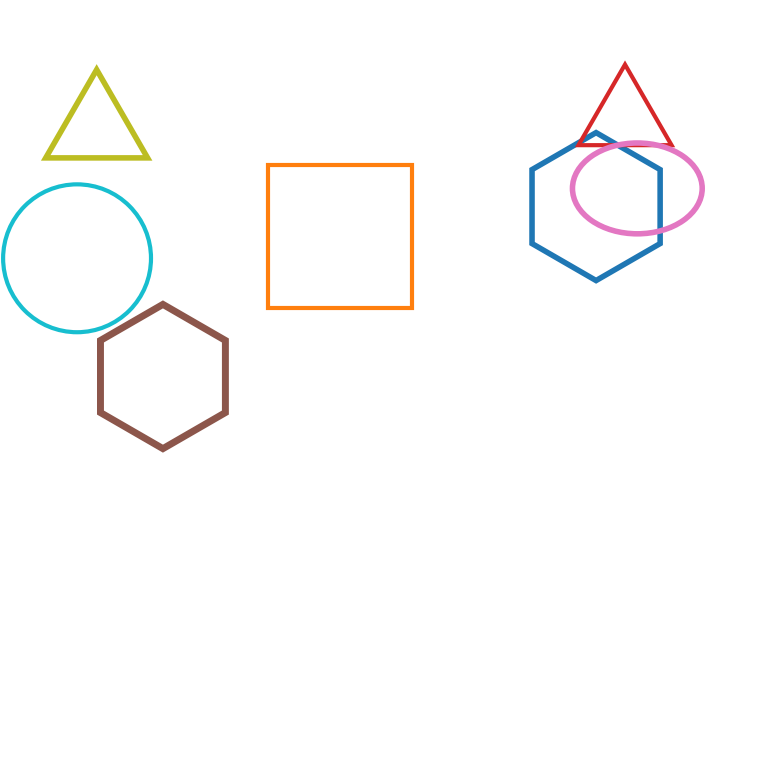[{"shape": "hexagon", "thickness": 2, "radius": 0.48, "center": [0.774, 0.732]}, {"shape": "square", "thickness": 1.5, "radius": 0.47, "center": [0.442, 0.693]}, {"shape": "triangle", "thickness": 1.5, "radius": 0.35, "center": [0.812, 0.846]}, {"shape": "hexagon", "thickness": 2.5, "radius": 0.47, "center": [0.212, 0.511]}, {"shape": "oval", "thickness": 2, "radius": 0.42, "center": [0.828, 0.755]}, {"shape": "triangle", "thickness": 2, "radius": 0.38, "center": [0.126, 0.833]}, {"shape": "circle", "thickness": 1.5, "radius": 0.48, "center": [0.1, 0.665]}]